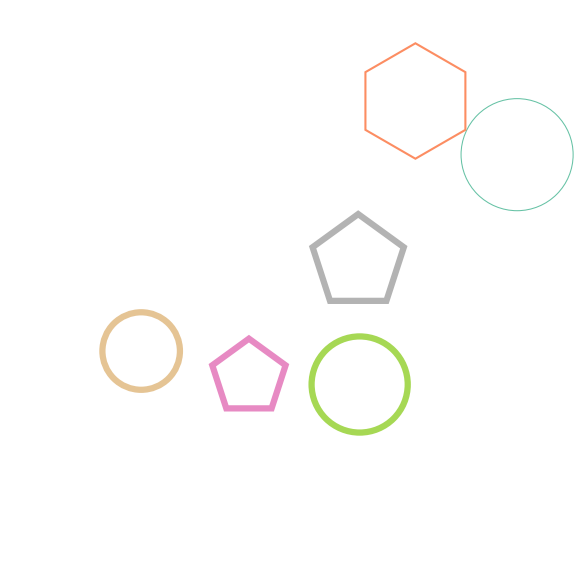[{"shape": "circle", "thickness": 0.5, "radius": 0.49, "center": [0.895, 0.731]}, {"shape": "hexagon", "thickness": 1, "radius": 0.5, "center": [0.719, 0.824]}, {"shape": "pentagon", "thickness": 3, "radius": 0.33, "center": [0.431, 0.346]}, {"shape": "circle", "thickness": 3, "radius": 0.42, "center": [0.623, 0.333]}, {"shape": "circle", "thickness": 3, "radius": 0.34, "center": [0.244, 0.391]}, {"shape": "pentagon", "thickness": 3, "radius": 0.42, "center": [0.62, 0.545]}]